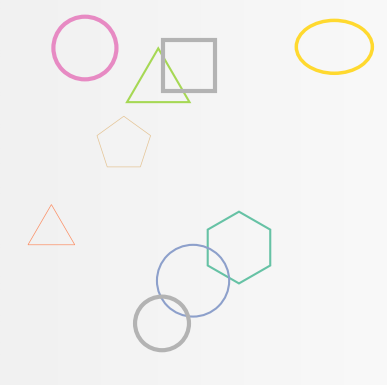[{"shape": "hexagon", "thickness": 1.5, "radius": 0.47, "center": [0.617, 0.357]}, {"shape": "triangle", "thickness": 0.5, "radius": 0.35, "center": [0.133, 0.399]}, {"shape": "circle", "thickness": 1.5, "radius": 0.47, "center": [0.498, 0.271]}, {"shape": "circle", "thickness": 3, "radius": 0.41, "center": [0.219, 0.875]}, {"shape": "triangle", "thickness": 1.5, "radius": 0.47, "center": [0.408, 0.781]}, {"shape": "oval", "thickness": 2.5, "radius": 0.49, "center": [0.863, 0.878]}, {"shape": "pentagon", "thickness": 0.5, "radius": 0.36, "center": [0.319, 0.625]}, {"shape": "square", "thickness": 3, "radius": 0.33, "center": [0.487, 0.83]}, {"shape": "circle", "thickness": 3, "radius": 0.35, "center": [0.418, 0.16]}]